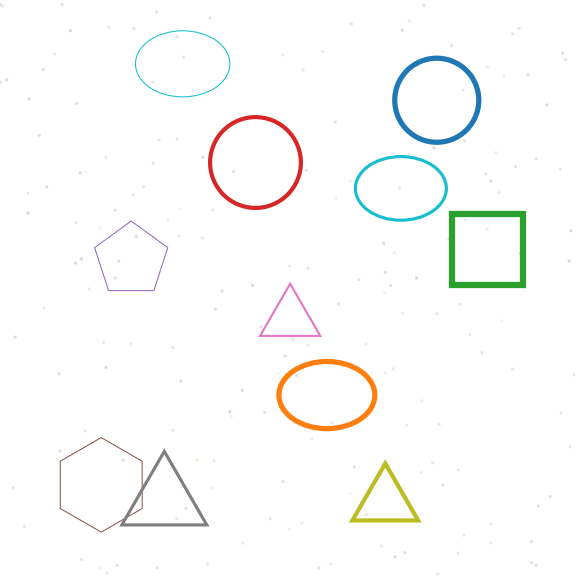[{"shape": "circle", "thickness": 2.5, "radius": 0.36, "center": [0.756, 0.826]}, {"shape": "oval", "thickness": 2.5, "radius": 0.42, "center": [0.566, 0.315]}, {"shape": "square", "thickness": 3, "radius": 0.31, "center": [0.845, 0.567]}, {"shape": "circle", "thickness": 2, "radius": 0.39, "center": [0.442, 0.718]}, {"shape": "pentagon", "thickness": 0.5, "radius": 0.33, "center": [0.227, 0.55]}, {"shape": "hexagon", "thickness": 0.5, "radius": 0.41, "center": [0.175, 0.16]}, {"shape": "triangle", "thickness": 1, "radius": 0.3, "center": [0.502, 0.448]}, {"shape": "triangle", "thickness": 1.5, "radius": 0.42, "center": [0.285, 0.133]}, {"shape": "triangle", "thickness": 2, "radius": 0.33, "center": [0.667, 0.131]}, {"shape": "oval", "thickness": 0.5, "radius": 0.41, "center": [0.316, 0.889]}, {"shape": "oval", "thickness": 1.5, "radius": 0.39, "center": [0.694, 0.673]}]